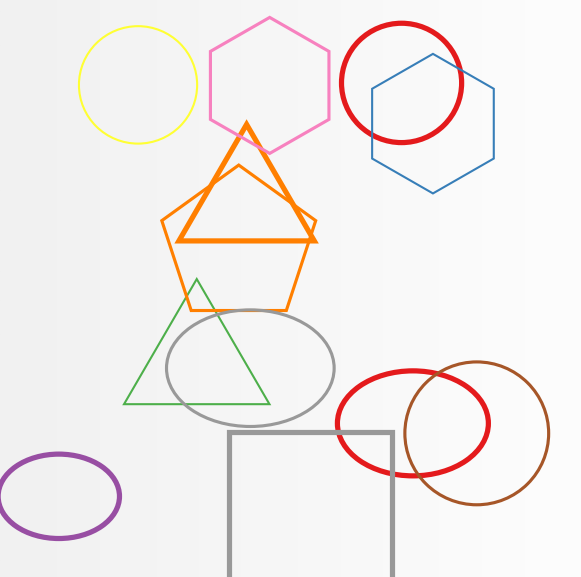[{"shape": "oval", "thickness": 2.5, "radius": 0.65, "center": [0.71, 0.266]}, {"shape": "circle", "thickness": 2.5, "radius": 0.52, "center": [0.691, 0.856]}, {"shape": "hexagon", "thickness": 1, "radius": 0.6, "center": [0.745, 0.785]}, {"shape": "triangle", "thickness": 1, "radius": 0.72, "center": [0.338, 0.371]}, {"shape": "oval", "thickness": 2.5, "radius": 0.52, "center": [0.101, 0.14]}, {"shape": "pentagon", "thickness": 1.5, "radius": 0.7, "center": [0.411, 0.574]}, {"shape": "triangle", "thickness": 2.5, "radius": 0.67, "center": [0.424, 0.649]}, {"shape": "circle", "thickness": 1, "radius": 0.51, "center": [0.237, 0.852]}, {"shape": "circle", "thickness": 1.5, "radius": 0.62, "center": [0.82, 0.249]}, {"shape": "hexagon", "thickness": 1.5, "radius": 0.59, "center": [0.464, 0.851]}, {"shape": "square", "thickness": 2.5, "radius": 0.7, "center": [0.535, 0.11]}, {"shape": "oval", "thickness": 1.5, "radius": 0.72, "center": [0.431, 0.362]}]